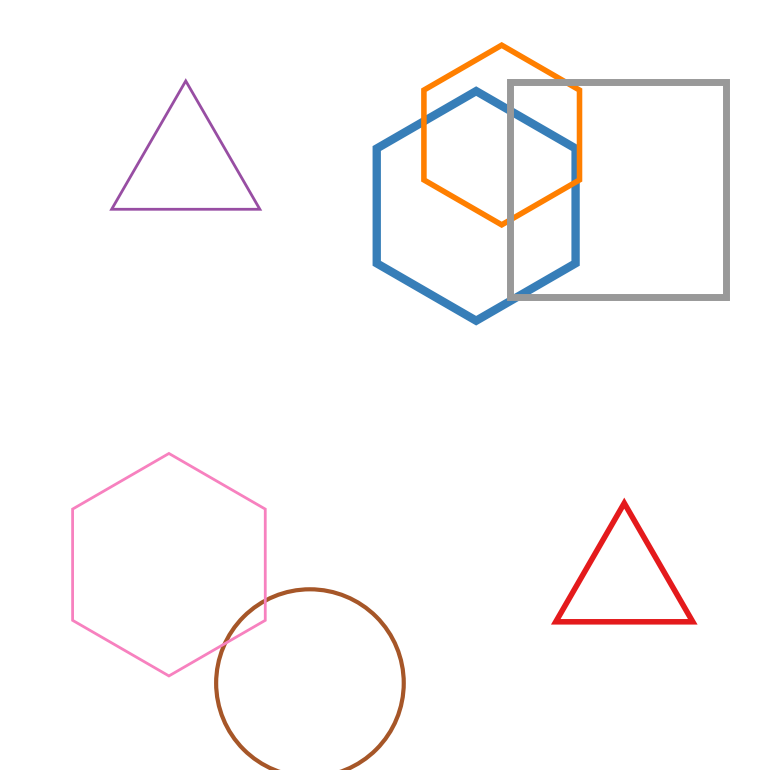[{"shape": "triangle", "thickness": 2, "radius": 0.51, "center": [0.811, 0.244]}, {"shape": "hexagon", "thickness": 3, "radius": 0.75, "center": [0.618, 0.733]}, {"shape": "triangle", "thickness": 1, "radius": 0.56, "center": [0.241, 0.784]}, {"shape": "hexagon", "thickness": 2, "radius": 0.58, "center": [0.652, 0.825]}, {"shape": "circle", "thickness": 1.5, "radius": 0.61, "center": [0.403, 0.113]}, {"shape": "hexagon", "thickness": 1, "radius": 0.72, "center": [0.219, 0.267]}, {"shape": "square", "thickness": 2.5, "radius": 0.7, "center": [0.803, 0.754]}]